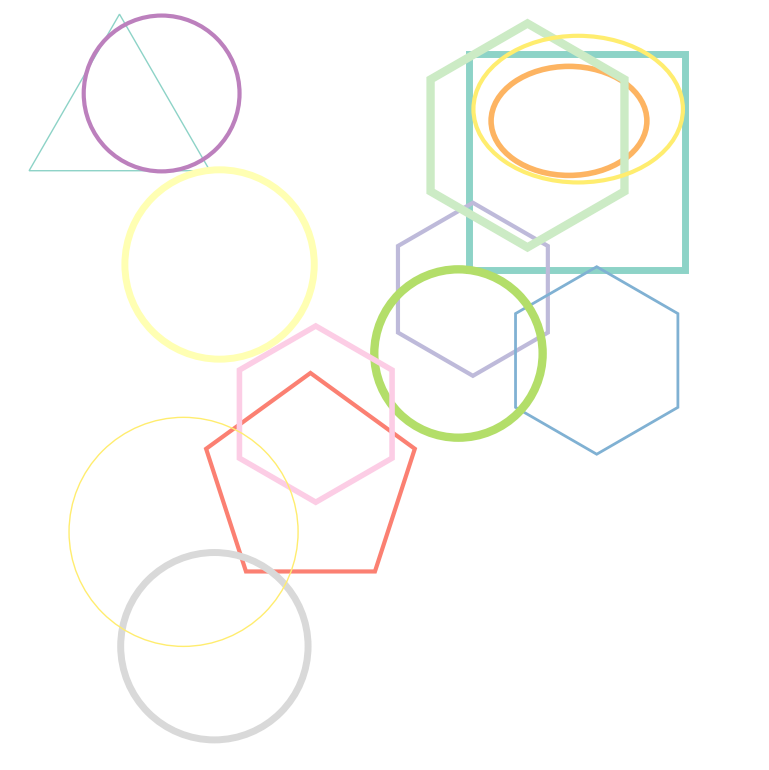[{"shape": "square", "thickness": 2.5, "radius": 0.7, "center": [0.749, 0.789]}, {"shape": "triangle", "thickness": 0.5, "radius": 0.68, "center": [0.155, 0.846]}, {"shape": "circle", "thickness": 2.5, "radius": 0.61, "center": [0.285, 0.657]}, {"shape": "hexagon", "thickness": 1.5, "radius": 0.56, "center": [0.614, 0.624]}, {"shape": "pentagon", "thickness": 1.5, "radius": 0.71, "center": [0.403, 0.373]}, {"shape": "hexagon", "thickness": 1, "radius": 0.61, "center": [0.775, 0.532]}, {"shape": "oval", "thickness": 2, "radius": 0.51, "center": [0.739, 0.843]}, {"shape": "circle", "thickness": 3, "radius": 0.55, "center": [0.595, 0.541]}, {"shape": "hexagon", "thickness": 2, "radius": 0.57, "center": [0.41, 0.462]}, {"shape": "circle", "thickness": 2.5, "radius": 0.61, "center": [0.278, 0.161]}, {"shape": "circle", "thickness": 1.5, "radius": 0.51, "center": [0.21, 0.879]}, {"shape": "hexagon", "thickness": 3, "radius": 0.73, "center": [0.685, 0.824]}, {"shape": "oval", "thickness": 1.5, "radius": 0.68, "center": [0.751, 0.858]}, {"shape": "circle", "thickness": 0.5, "radius": 0.74, "center": [0.238, 0.309]}]